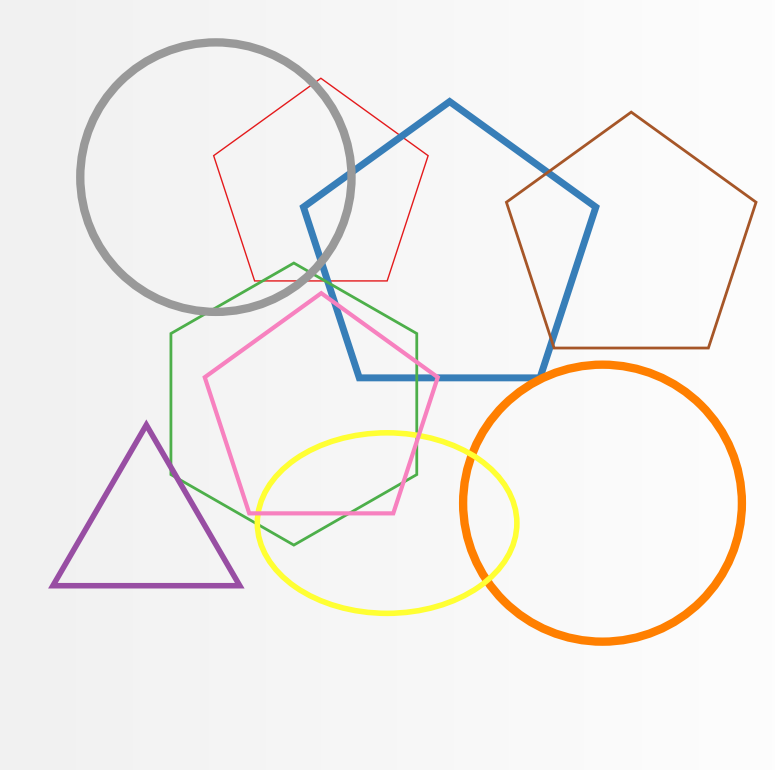[{"shape": "pentagon", "thickness": 0.5, "radius": 0.73, "center": [0.414, 0.753]}, {"shape": "pentagon", "thickness": 2.5, "radius": 0.99, "center": [0.58, 0.67]}, {"shape": "hexagon", "thickness": 1, "radius": 0.92, "center": [0.379, 0.475]}, {"shape": "triangle", "thickness": 2, "radius": 0.7, "center": [0.189, 0.309]}, {"shape": "circle", "thickness": 3, "radius": 0.9, "center": [0.777, 0.347]}, {"shape": "oval", "thickness": 2, "radius": 0.84, "center": [0.499, 0.321]}, {"shape": "pentagon", "thickness": 1, "radius": 0.85, "center": [0.814, 0.685]}, {"shape": "pentagon", "thickness": 1.5, "radius": 0.79, "center": [0.415, 0.461]}, {"shape": "circle", "thickness": 3, "radius": 0.88, "center": [0.279, 0.77]}]